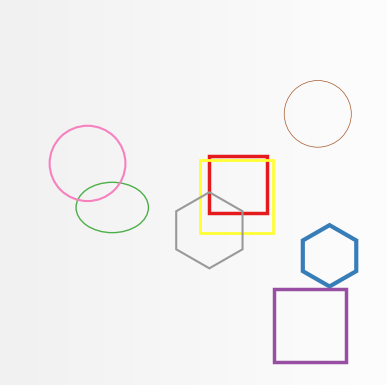[{"shape": "square", "thickness": 2.5, "radius": 0.37, "center": [0.615, 0.52]}, {"shape": "hexagon", "thickness": 3, "radius": 0.4, "center": [0.85, 0.336]}, {"shape": "oval", "thickness": 1, "radius": 0.47, "center": [0.29, 0.461]}, {"shape": "square", "thickness": 2.5, "radius": 0.47, "center": [0.8, 0.154]}, {"shape": "square", "thickness": 2, "radius": 0.47, "center": [0.61, 0.489]}, {"shape": "circle", "thickness": 0.5, "radius": 0.43, "center": [0.82, 0.704]}, {"shape": "circle", "thickness": 1.5, "radius": 0.49, "center": [0.226, 0.576]}, {"shape": "hexagon", "thickness": 1.5, "radius": 0.49, "center": [0.54, 0.402]}]